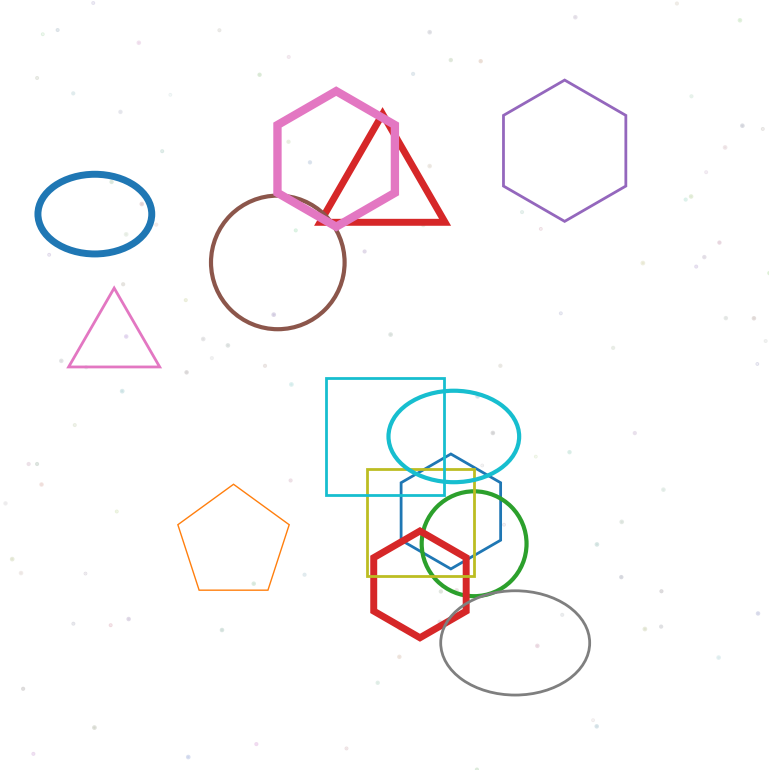[{"shape": "hexagon", "thickness": 1, "radius": 0.37, "center": [0.586, 0.336]}, {"shape": "oval", "thickness": 2.5, "radius": 0.37, "center": [0.123, 0.722]}, {"shape": "pentagon", "thickness": 0.5, "radius": 0.38, "center": [0.303, 0.295]}, {"shape": "circle", "thickness": 1.5, "radius": 0.34, "center": [0.616, 0.294]}, {"shape": "hexagon", "thickness": 2.5, "radius": 0.35, "center": [0.545, 0.241]}, {"shape": "triangle", "thickness": 2.5, "radius": 0.47, "center": [0.497, 0.758]}, {"shape": "hexagon", "thickness": 1, "radius": 0.46, "center": [0.733, 0.804]}, {"shape": "circle", "thickness": 1.5, "radius": 0.43, "center": [0.361, 0.659]}, {"shape": "triangle", "thickness": 1, "radius": 0.34, "center": [0.148, 0.558]}, {"shape": "hexagon", "thickness": 3, "radius": 0.44, "center": [0.437, 0.794]}, {"shape": "oval", "thickness": 1, "radius": 0.48, "center": [0.669, 0.165]}, {"shape": "square", "thickness": 1, "radius": 0.35, "center": [0.546, 0.321]}, {"shape": "square", "thickness": 1, "radius": 0.38, "center": [0.5, 0.433]}, {"shape": "oval", "thickness": 1.5, "radius": 0.42, "center": [0.589, 0.433]}]